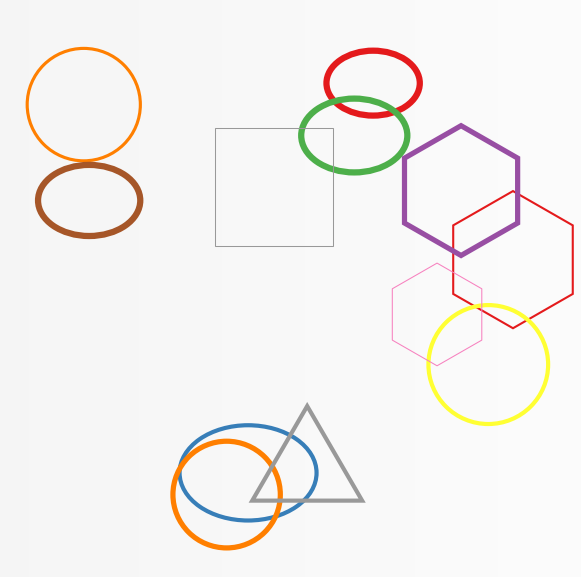[{"shape": "hexagon", "thickness": 1, "radius": 0.59, "center": [0.883, 0.55]}, {"shape": "oval", "thickness": 3, "radius": 0.4, "center": [0.642, 0.855]}, {"shape": "oval", "thickness": 2, "radius": 0.59, "center": [0.427, 0.18]}, {"shape": "oval", "thickness": 3, "radius": 0.46, "center": [0.61, 0.764]}, {"shape": "hexagon", "thickness": 2.5, "radius": 0.56, "center": [0.793, 0.669]}, {"shape": "circle", "thickness": 2.5, "radius": 0.46, "center": [0.39, 0.143]}, {"shape": "circle", "thickness": 1.5, "radius": 0.49, "center": [0.144, 0.818]}, {"shape": "circle", "thickness": 2, "radius": 0.51, "center": [0.84, 0.368]}, {"shape": "oval", "thickness": 3, "radius": 0.44, "center": [0.153, 0.652]}, {"shape": "hexagon", "thickness": 0.5, "radius": 0.44, "center": [0.752, 0.455]}, {"shape": "square", "thickness": 0.5, "radius": 0.51, "center": [0.471, 0.675]}, {"shape": "triangle", "thickness": 2, "radius": 0.55, "center": [0.529, 0.187]}]